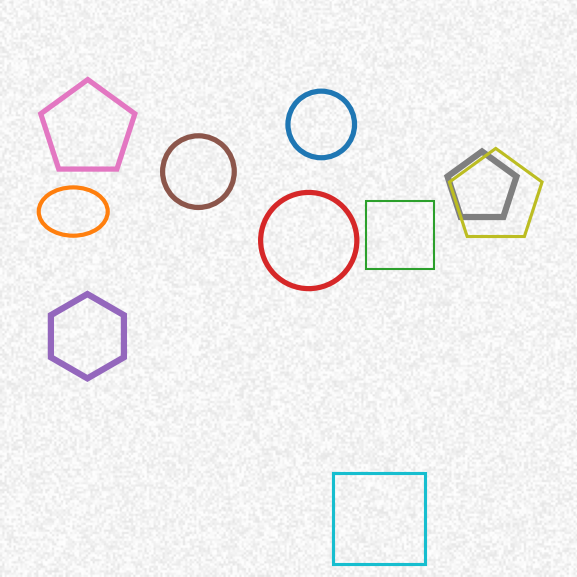[{"shape": "circle", "thickness": 2.5, "radius": 0.29, "center": [0.556, 0.784]}, {"shape": "oval", "thickness": 2, "radius": 0.3, "center": [0.127, 0.633]}, {"shape": "square", "thickness": 1, "radius": 0.29, "center": [0.692, 0.592]}, {"shape": "circle", "thickness": 2.5, "radius": 0.42, "center": [0.535, 0.583]}, {"shape": "hexagon", "thickness": 3, "radius": 0.37, "center": [0.151, 0.417]}, {"shape": "circle", "thickness": 2.5, "radius": 0.31, "center": [0.344, 0.702]}, {"shape": "pentagon", "thickness": 2.5, "radius": 0.43, "center": [0.152, 0.776]}, {"shape": "pentagon", "thickness": 3, "radius": 0.31, "center": [0.835, 0.674]}, {"shape": "pentagon", "thickness": 1.5, "radius": 0.42, "center": [0.858, 0.658]}, {"shape": "square", "thickness": 1.5, "radius": 0.4, "center": [0.657, 0.101]}]